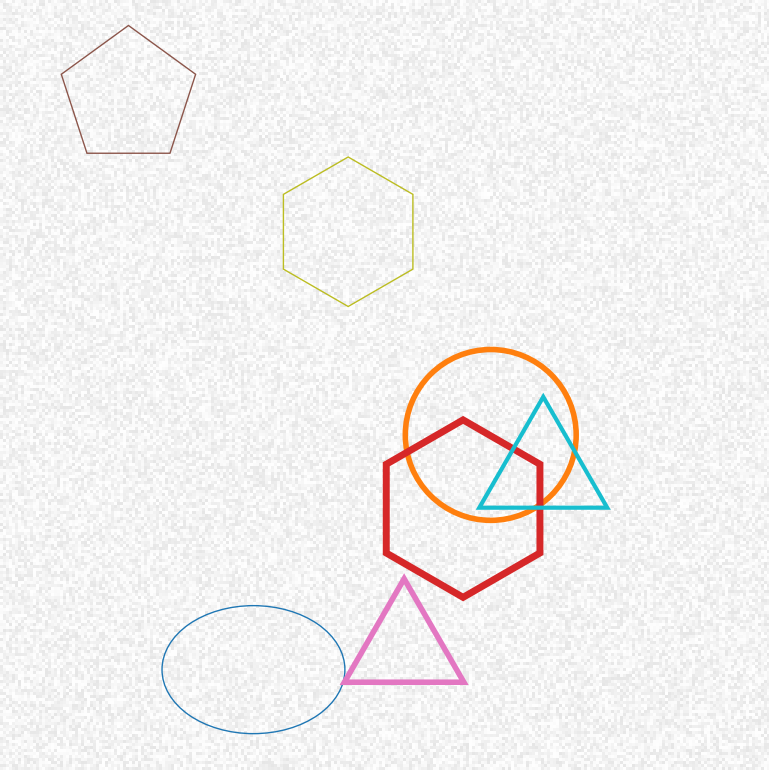[{"shape": "oval", "thickness": 0.5, "radius": 0.59, "center": [0.329, 0.13]}, {"shape": "circle", "thickness": 2, "radius": 0.55, "center": [0.637, 0.435]}, {"shape": "hexagon", "thickness": 2.5, "radius": 0.58, "center": [0.601, 0.339]}, {"shape": "pentagon", "thickness": 0.5, "radius": 0.46, "center": [0.167, 0.875]}, {"shape": "triangle", "thickness": 2, "radius": 0.45, "center": [0.525, 0.159]}, {"shape": "hexagon", "thickness": 0.5, "radius": 0.49, "center": [0.452, 0.699]}, {"shape": "triangle", "thickness": 1.5, "radius": 0.48, "center": [0.706, 0.389]}]